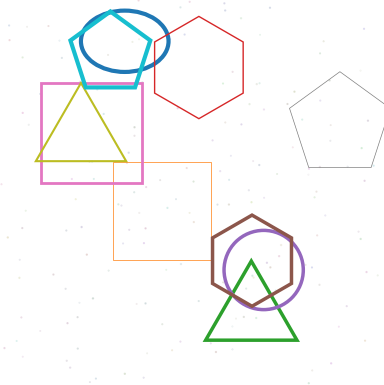[{"shape": "oval", "thickness": 3, "radius": 0.57, "center": [0.324, 0.893]}, {"shape": "square", "thickness": 0.5, "radius": 0.64, "center": [0.421, 0.451]}, {"shape": "triangle", "thickness": 2.5, "radius": 0.68, "center": [0.653, 0.185]}, {"shape": "hexagon", "thickness": 1, "radius": 0.66, "center": [0.517, 0.825]}, {"shape": "circle", "thickness": 2.5, "radius": 0.51, "center": [0.685, 0.299]}, {"shape": "hexagon", "thickness": 2.5, "radius": 0.59, "center": [0.655, 0.323]}, {"shape": "square", "thickness": 2, "radius": 0.65, "center": [0.238, 0.655]}, {"shape": "pentagon", "thickness": 0.5, "radius": 0.69, "center": [0.883, 0.676]}, {"shape": "triangle", "thickness": 1.5, "radius": 0.68, "center": [0.21, 0.649]}, {"shape": "pentagon", "thickness": 3, "radius": 0.55, "center": [0.287, 0.861]}]